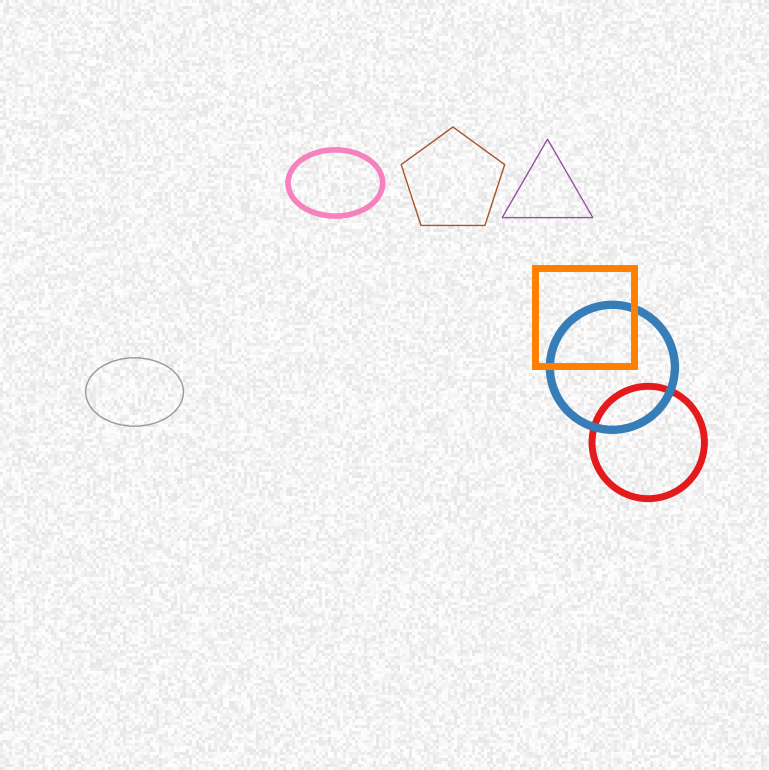[{"shape": "circle", "thickness": 2.5, "radius": 0.36, "center": [0.842, 0.425]}, {"shape": "circle", "thickness": 3, "radius": 0.41, "center": [0.795, 0.523]}, {"shape": "triangle", "thickness": 0.5, "radius": 0.34, "center": [0.711, 0.751]}, {"shape": "square", "thickness": 2.5, "radius": 0.32, "center": [0.759, 0.588]}, {"shape": "pentagon", "thickness": 0.5, "radius": 0.35, "center": [0.588, 0.764]}, {"shape": "oval", "thickness": 2, "radius": 0.31, "center": [0.435, 0.762]}, {"shape": "oval", "thickness": 0.5, "radius": 0.32, "center": [0.175, 0.491]}]